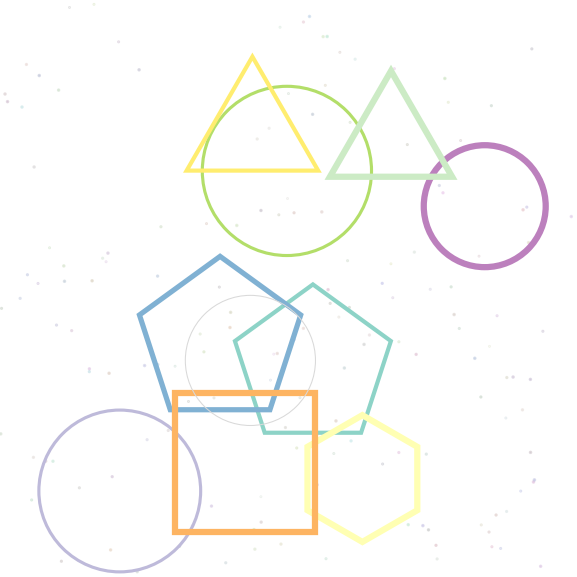[{"shape": "pentagon", "thickness": 2, "radius": 0.71, "center": [0.542, 0.365]}, {"shape": "hexagon", "thickness": 3, "radius": 0.55, "center": [0.628, 0.171]}, {"shape": "circle", "thickness": 1.5, "radius": 0.7, "center": [0.207, 0.149]}, {"shape": "pentagon", "thickness": 2.5, "radius": 0.73, "center": [0.381, 0.408]}, {"shape": "square", "thickness": 3, "radius": 0.6, "center": [0.424, 0.199]}, {"shape": "circle", "thickness": 1.5, "radius": 0.73, "center": [0.497, 0.703]}, {"shape": "circle", "thickness": 0.5, "radius": 0.56, "center": [0.434, 0.375]}, {"shape": "circle", "thickness": 3, "radius": 0.53, "center": [0.839, 0.642]}, {"shape": "triangle", "thickness": 3, "radius": 0.61, "center": [0.677, 0.754]}, {"shape": "triangle", "thickness": 2, "radius": 0.66, "center": [0.437, 0.769]}]